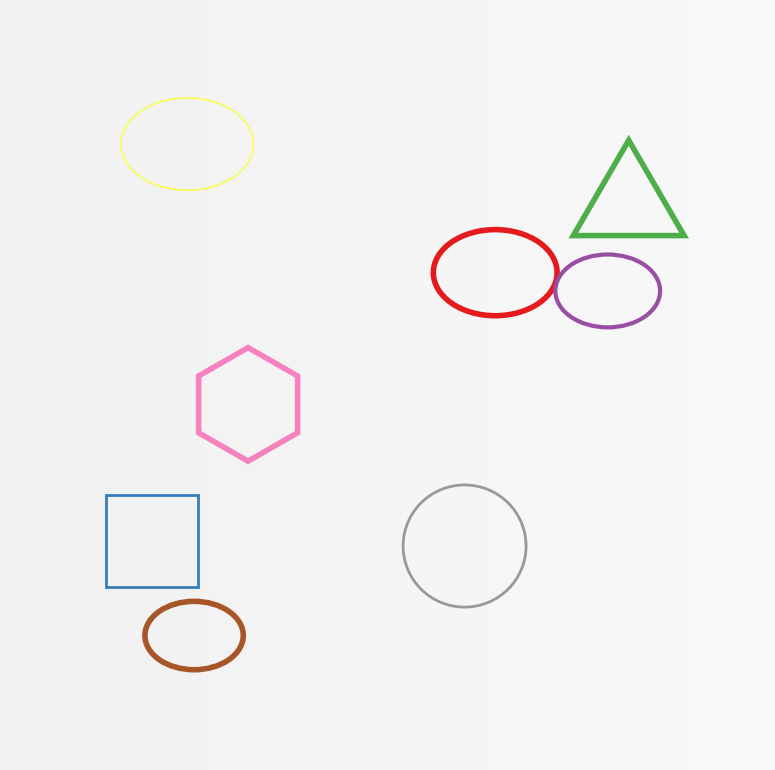[{"shape": "oval", "thickness": 2, "radius": 0.4, "center": [0.639, 0.646]}, {"shape": "square", "thickness": 1, "radius": 0.3, "center": [0.196, 0.298]}, {"shape": "triangle", "thickness": 2, "radius": 0.41, "center": [0.811, 0.735]}, {"shape": "oval", "thickness": 1.5, "radius": 0.34, "center": [0.784, 0.622]}, {"shape": "oval", "thickness": 0.5, "radius": 0.43, "center": [0.242, 0.813]}, {"shape": "oval", "thickness": 2, "radius": 0.32, "center": [0.25, 0.175]}, {"shape": "hexagon", "thickness": 2, "radius": 0.37, "center": [0.32, 0.475]}, {"shape": "circle", "thickness": 1, "radius": 0.4, "center": [0.599, 0.291]}]